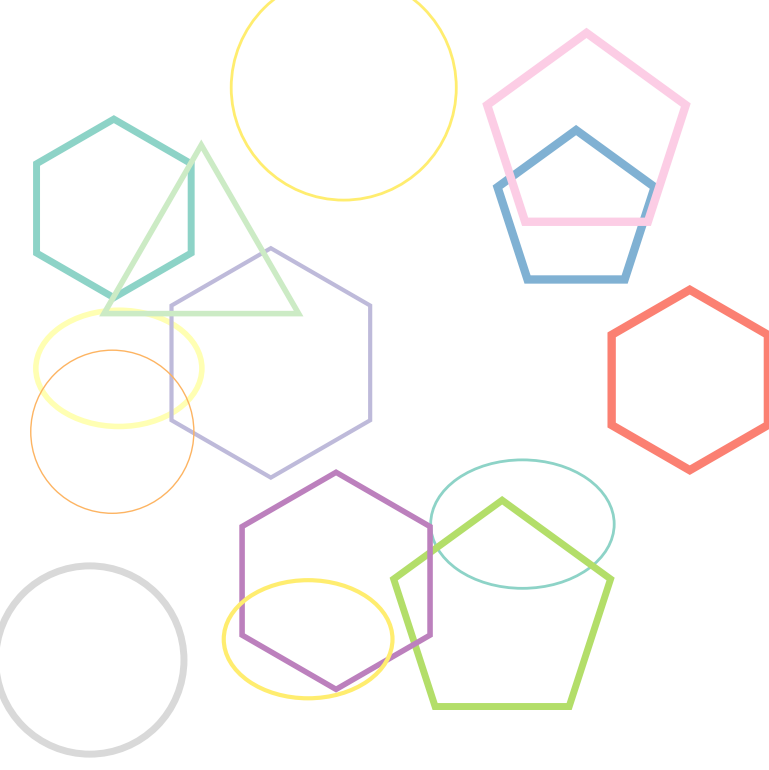[{"shape": "oval", "thickness": 1, "radius": 0.6, "center": [0.678, 0.319]}, {"shape": "hexagon", "thickness": 2.5, "radius": 0.58, "center": [0.148, 0.729]}, {"shape": "oval", "thickness": 2, "radius": 0.54, "center": [0.154, 0.522]}, {"shape": "hexagon", "thickness": 1.5, "radius": 0.74, "center": [0.352, 0.529]}, {"shape": "hexagon", "thickness": 3, "radius": 0.59, "center": [0.896, 0.507]}, {"shape": "pentagon", "thickness": 3, "radius": 0.54, "center": [0.748, 0.724]}, {"shape": "circle", "thickness": 0.5, "radius": 0.53, "center": [0.146, 0.439]}, {"shape": "pentagon", "thickness": 2.5, "radius": 0.74, "center": [0.652, 0.202]}, {"shape": "pentagon", "thickness": 3, "radius": 0.68, "center": [0.762, 0.822]}, {"shape": "circle", "thickness": 2.5, "radius": 0.61, "center": [0.117, 0.143]}, {"shape": "hexagon", "thickness": 2, "radius": 0.7, "center": [0.436, 0.246]}, {"shape": "triangle", "thickness": 2, "radius": 0.73, "center": [0.261, 0.666]}, {"shape": "oval", "thickness": 1.5, "radius": 0.55, "center": [0.4, 0.17]}, {"shape": "circle", "thickness": 1, "radius": 0.73, "center": [0.446, 0.886]}]